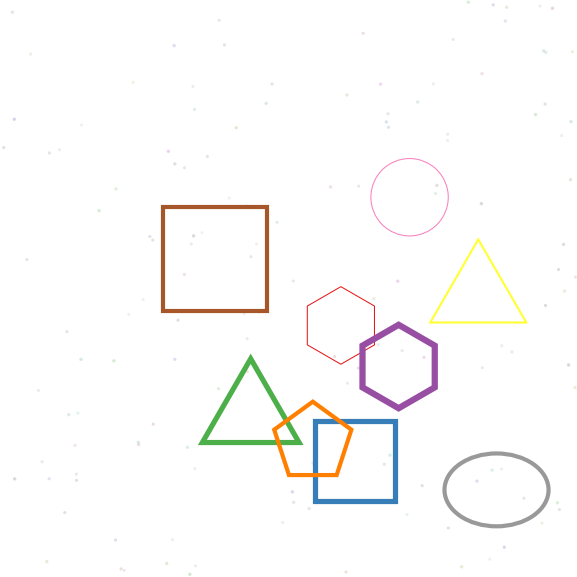[{"shape": "hexagon", "thickness": 0.5, "radius": 0.34, "center": [0.59, 0.436]}, {"shape": "square", "thickness": 2.5, "radius": 0.34, "center": [0.614, 0.201]}, {"shape": "triangle", "thickness": 2.5, "radius": 0.48, "center": [0.434, 0.281]}, {"shape": "hexagon", "thickness": 3, "radius": 0.36, "center": [0.69, 0.364]}, {"shape": "pentagon", "thickness": 2, "radius": 0.35, "center": [0.542, 0.233]}, {"shape": "triangle", "thickness": 1, "radius": 0.48, "center": [0.828, 0.489]}, {"shape": "square", "thickness": 2, "radius": 0.45, "center": [0.373, 0.551]}, {"shape": "circle", "thickness": 0.5, "radius": 0.33, "center": [0.709, 0.658]}, {"shape": "oval", "thickness": 2, "radius": 0.45, "center": [0.86, 0.151]}]